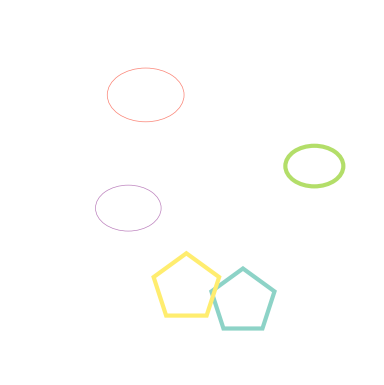[{"shape": "pentagon", "thickness": 3, "radius": 0.43, "center": [0.631, 0.216]}, {"shape": "oval", "thickness": 0.5, "radius": 0.5, "center": [0.378, 0.753]}, {"shape": "oval", "thickness": 3, "radius": 0.38, "center": [0.816, 0.569]}, {"shape": "oval", "thickness": 0.5, "radius": 0.43, "center": [0.333, 0.459]}, {"shape": "pentagon", "thickness": 3, "radius": 0.45, "center": [0.484, 0.253]}]